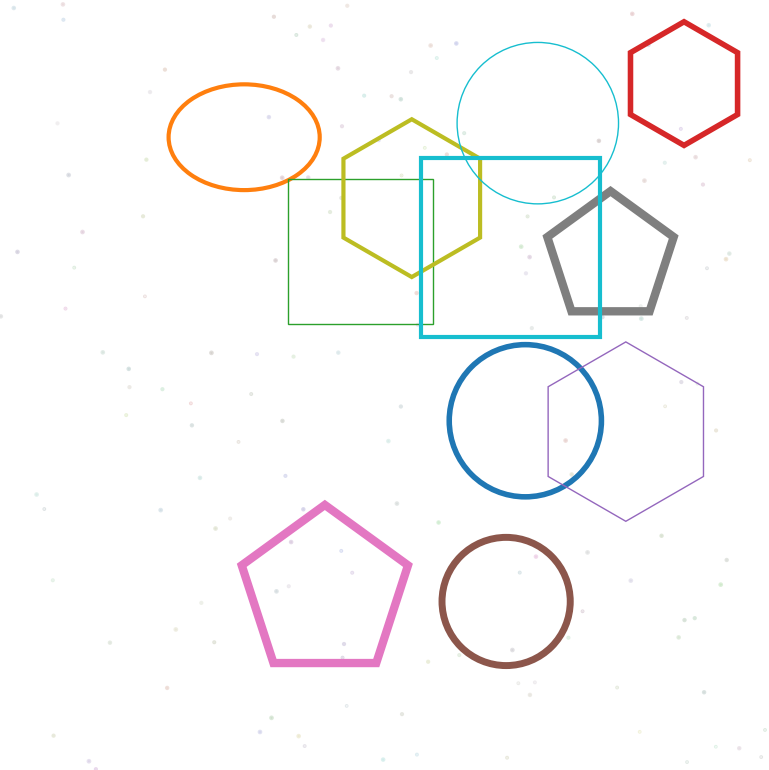[{"shape": "circle", "thickness": 2, "radius": 0.49, "center": [0.682, 0.454]}, {"shape": "oval", "thickness": 1.5, "radius": 0.49, "center": [0.317, 0.822]}, {"shape": "square", "thickness": 0.5, "radius": 0.47, "center": [0.468, 0.673]}, {"shape": "hexagon", "thickness": 2, "radius": 0.4, "center": [0.888, 0.891]}, {"shape": "hexagon", "thickness": 0.5, "radius": 0.58, "center": [0.813, 0.439]}, {"shape": "circle", "thickness": 2.5, "radius": 0.42, "center": [0.657, 0.219]}, {"shape": "pentagon", "thickness": 3, "radius": 0.57, "center": [0.422, 0.231]}, {"shape": "pentagon", "thickness": 3, "radius": 0.43, "center": [0.793, 0.666]}, {"shape": "hexagon", "thickness": 1.5, "radius": 0.51, "center": [0.535, 0.743]}, {"shape": "square", "thickness": 1.5, "radius": 0.58, "center": [0.663, 0.678]}, {"shape": "circle", "thickness": 0.5, "radius": 0.52, "center": [0.698, 0.84]}]